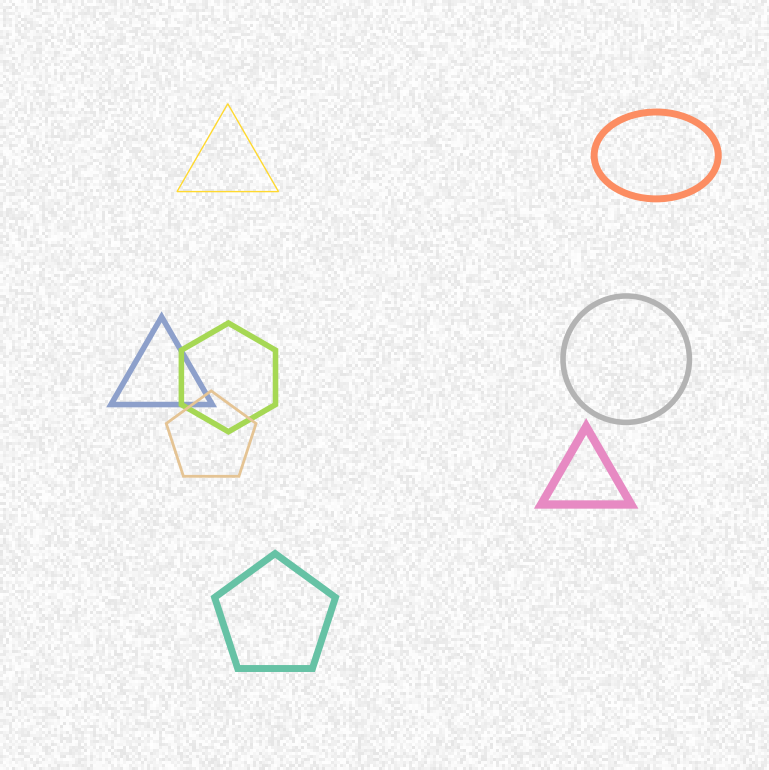[{"shape": "pentagon", "thickness": 2.5, "radius": 0.41, "center": [0.357, 0.199]}, {"shape": "oval", "thickness": 2.5, "radius": 0.4, "center": [0.852, 0.798]}, {"shape": "triangle", "thickness": 2, "radius": 0.38, "center": [0.21, 0.513]}, {"shape": "triangle", "thickness": 3, "radius": 0.34, "center": [0.761, 0.379]}, {"shape": "hexagon", "thickness": 2, "radius": 0.35, "center": [0.297, 0.51]}, {"shape": "triangle", "thickness": 0.5, "radius": 0.38, "center": [0.296, 0.789]}, {"shape": "pentagon", "thickness": 1, "radius": 0.31, "center": [0.274, 0.431]}, {"shape": "circle", "thickness": 2, "radius": 0.41, "center": [0.813, 0.534]}]